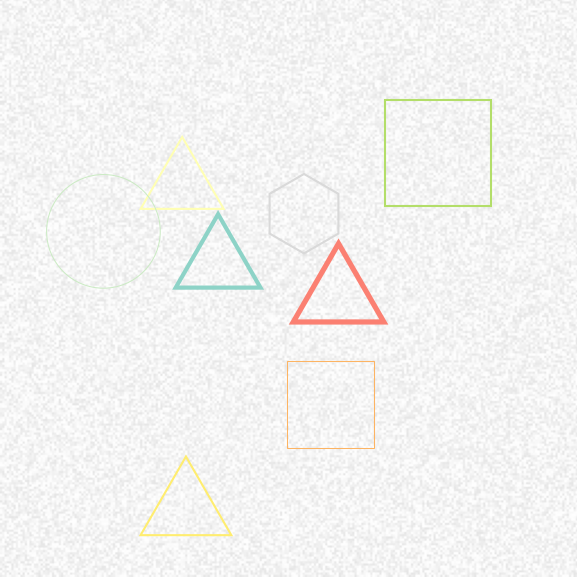[{"shape": "triangle", "thickness": 2, "radius": 0.42, "center": [0.378, 0.543]}, {"shape": "triangle", "thickness": 1, "radius": 0.42, "center": [0.315, 0.679]}, {"shape": "triangle", "thickness": 2.5, "radius": 0.45, "center": [0.586, 0.487]}, {"shape": "square", "thickness": 0.5, "radius": 0.38, "center": [0.572, 0.298]}, {"shape": "square", "thickness": 1, "radius": 0.46, "center": [0.759, 0.734]}, {"shape": "hexagon", "thickness": 1, "radius": 0.34, "center": [0.526, 0.629]}, {"shape": "circle", "thickness": 0.5, "radius": 0.49, "center": [0.179, 0.598]}, {"shape": "triangle", "thickness": 1, "radius": 0.45, "center": [0.322, 0.118]}]